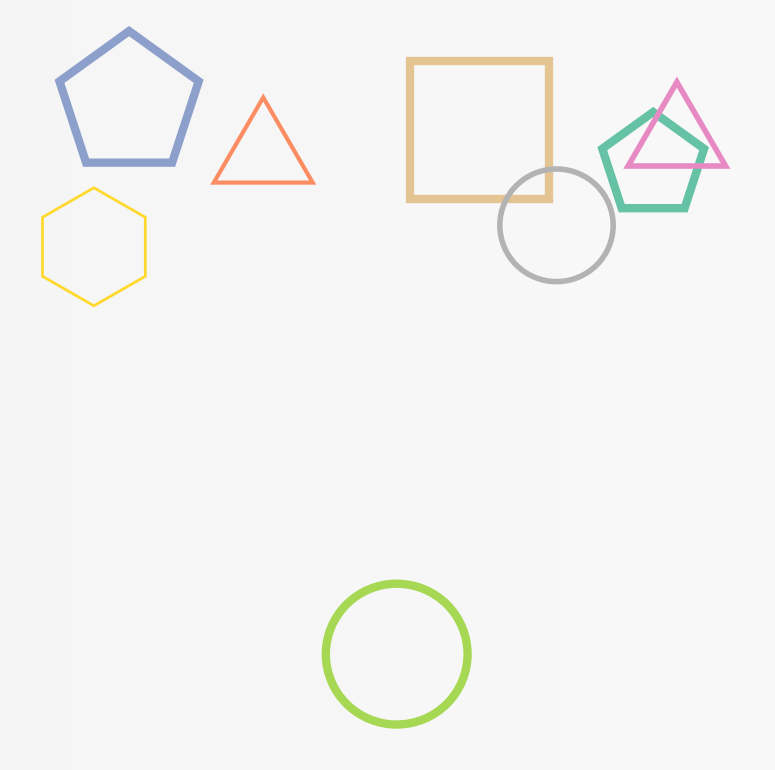[{"shape": "pentagon", "thickness": 3, "radius": 0.35, "center": [0.843, 0.785]}, {"shape": "triangle", "thickness": 1.5, "radius": 0.37, "center": [0.34, 0.8]}, {"shape": "pentagon", "thickness": 3, "radius": 0.47, "center": [0.167, 0.865]}, {"shape": "triangle", "thickness": 2, "radius": 0.36, "center": [0.873, 0.821]}, {"shape": "circle", "thickness": 3, "radius": 0.46, "center": [0.512, 0.15]}, {"shape": "hexagon", "thickness": 1, "radius": 0.38, "center": [0.121, 0.68]}, {"shape": "square", "thickness": 3, "radius": 0.45, "center": [0.618, 0.831]}, {"shape": "circle", "thickness": 2, "radius": 0.37, "center": [0.718, 0.707]}]